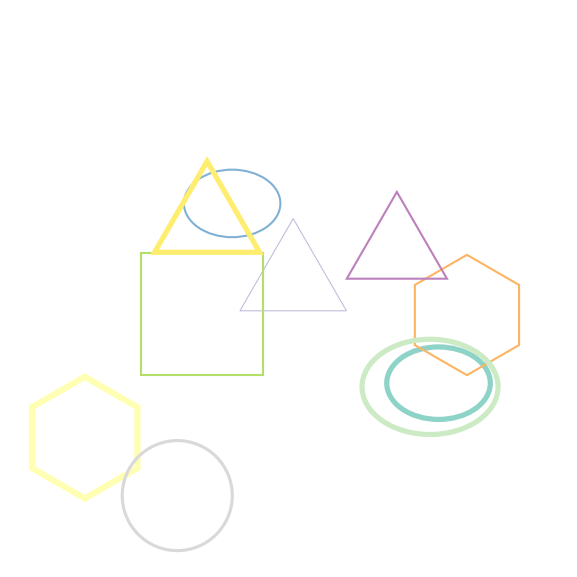[{"shape": "oval", "thickness": 2.5, "radius": 0.45, "center": [0.759, 0.336]}, {"shape": "hexagon", "thickness": 3, "radius": 0.53, "center": [0.147, 0.241]}, {"shape": "triangle", "thickness": 0.5, "radius": 0.53, "center": [0.508, 0.514]}, {"shape": "oval", "thickness": 1, "radius": 0.42, "center": [0.402, 0.647]}, {"shape": "hexagon", "thickness": 1, "radius": 0.52, "center": [0.809, 0.454]}, {"shape": "square", "thickness": 1, "radius": 0.53, "center": [0.35, 0.455]}, {"shape": "circle", "thickness": 1.5, "radius": 0.48, "center": [0.307, 0.141]}, {"shape": "triangle", "thickness": 1, "radius": 0.5, "center": [0.687, 0.567]}, {"shape": "oval", "thickness": 2.5, "radius": 0.59, "center": [0.745, 0.329]}, {"shape": "triangle", "thickness": 2.5, "radius": 0.53, "center": [0.359, 0.615]}]